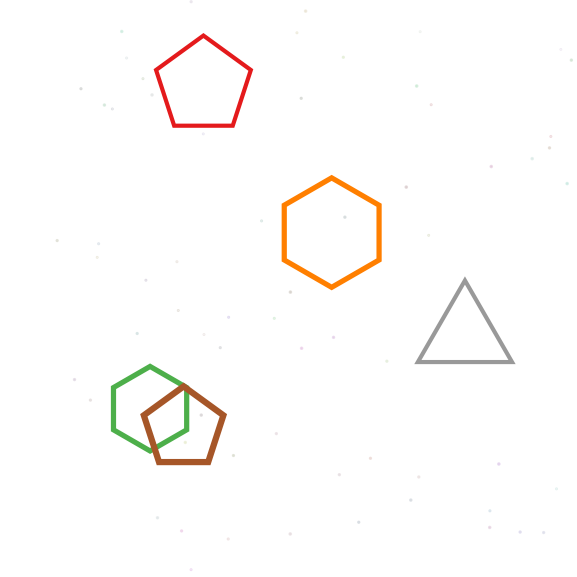[{"shape": "pentagon", "thickness": 2, "radius": 0.43, "center": [0.352, 0.851]}, {"shape": "hexagon", "thickness": 2.5, "radius": 0.37, "center": [0.26, 0.291]}, {"shape": "hexagon", "thickness": 2.5, "radius": 0.47, "center": [0.574, 0.596]}, {"shape": "pentagon", "thickness": 3, "radius": 0.36, "center": [0.318, 0.258]}, {"shape": "triangle", "thickness": 2, "radius": 0.47, "center": [0.805, 0.419]}]